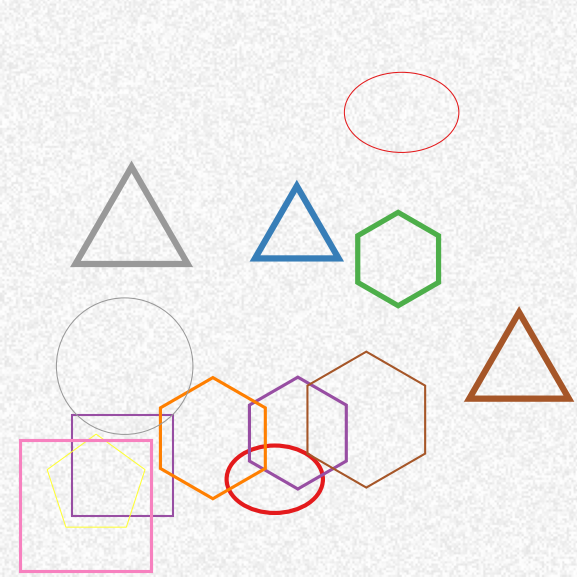[{"shape": "oval", "thickness": 2, "radius": 0.42, "center": [0.476, 0.169]}, {"shape": "oval", "thickness": 0.5, "radius": 0.5, "center": [0.695, 0.805]}, {"shape": "triangle", "thickness": 3, "radius": 0.42, "center": [0.514, 0.593]}, {"shape": "hexagon", "thickness": 2.5, "radius": 0.4, "center": [0.689, 0.551]}, {"shape": "square", "thickness": 1, "radius": 0.44, "center": [0.212, 0.193]}, {"shape": "hexagon", "thickness": 1.5, "radius": 0.48, "center": [0.516, 0.249]}, {"shape": "hexagon", "thickness": 1.5, "radius": 0.52, "center": [0.369, 0.24]}, {"shape": "pentagon", "thickness": 0.5, "radius": 0.45, "center": [0.166, 0.158]}, {"shape": "triangle", "thickness": 3, "radius": 0.5, "center": [0.899, 0.359]}, {"shape": "hexagon", "thickness": 1, "radius": 0.59, "center": [0.634, 0.273]}, {"shape": "square", "thickness": 1.5, "radius": 0.57, "center": [0.148, 0.123]}, {"shape": "circle", "thickness": 0.5, "radius": 0.59, "center": [0.216, 0.365]}, {"shape": "triangle", "thickness": 3, "radius": 0.56, "center": [0.228, 0.598]}]